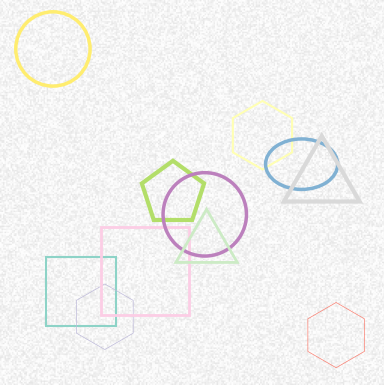[{"shape": "square", "thickness": 1.5, "radius": 0.45, "center": [0.21, 0.242]}, {"shape": "hexagon", "thickness": 1.5, "radius": 0.44, "center": [0.682, 0.649]}, {"shape": "hexagon", "thickness": 0.5, "radius": 0.43, "center": [0.272, 0.177]}, {"shape": "hexagon", "thickness": 0.5, "radius": 0.42, "center": [0.873, 0.13]}, {"shape": "oval", "thickness": 2.5, "radius": 0.47, "center": [0.783, 0.574]}, {"shape": "pentagon", "thickness": 3, "radius": 0.42, "center": [0.449, 0.497]}, {"shape": "square", "thickness": 2, "radius": 0.57, "center": [0.376, 0.296]}, {"shape": "triangle", "thickness": 3, "radius": 0.57, "center": [0.836, 0.533]}, {"shape": "circle", "thickness": 2.5, "radius": 0.54, "center": [0.532, 0.443]}, {"shape": "triangle", "thickness": 2, "radius": 0.46, "center": [0.537, 0.364]}, {"shape": "circle", "thickness": 2.5, "radius": 0.48, "center": [0.137, 0.873]}]